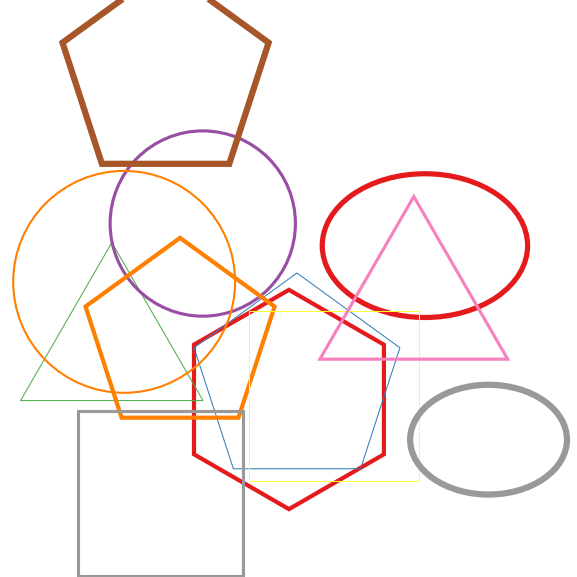[{"shape": "hexagon", "thickness": 2, "radius": 0.95, "center": [0.5, 0.307]}, {"shape": "oval", "thickness": 2.5, "radius": 0.89, "center": [0.736, 0.574]}, {"shape": "pentagon", "thickness": 0.5, "radius": 0.94, "center": [0.514, 0.339]}, {"shape": "triangle", "thickness": 0.5, "radius": 0.91, "center": [0.194, 0.397]}, {"shape": "circle", "thickness": 1.5, "radius": 0.8, "center": [0.351, 0.612]}, {"shape": "pentagon", "thickness": 2, "radius": 0.86, "center": [0.312, 0.415]}, {"shape": "circle", "thickness": 1, "radius": 0.96, "center": [0.215, 0.511]}, {"shape": "square", "thickness": 0.5, "radius": 0.74, "center": [0.578, 0.313]}, {"shape": "pentagon", "thickness": 3, "radius": 0.94, "center": [0.287, 0.867]}, {"shape": "triangle", "thickness": 1.5, "radius": 0.94, "center": [0.717, 0.471]}, {"shape": "oval", "thickness": 3, "radius": 0.68, "center": [0.846, 0.238]}, {"shape": "square", "thickness": 1.5, "radius": 0.72, "center": [0.278, 0.145]}]